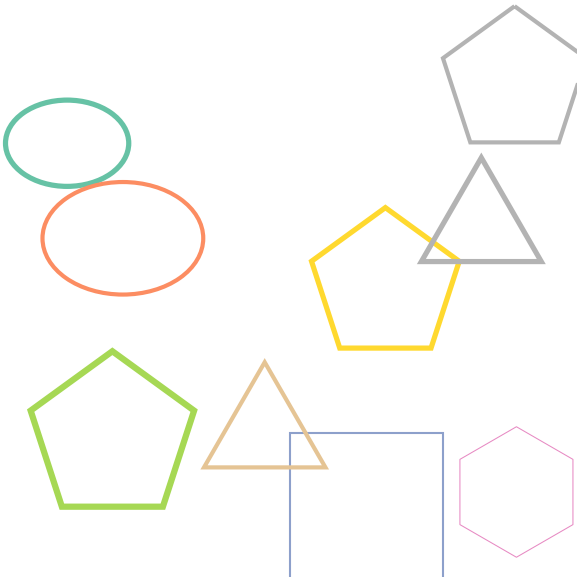[{"shape": "oval", "thickness": 2.5, "radius": 0.53, "center": [0.116, 0.751]}, {"shape": "oval", "thickness": 2, "radius": 0.7, "center": [0.213, 0.587]}, {"shape": "square", "thickness": 1, "radius": 0.67, "center": [0.635, 0.117]}, {"shape": "hexagon", "thickness": 0.5, "radius": 0.56, "center": [0.894, 0.147]}, {"shape": "pentagon", "thickness": 3, "radius": 0.74, "center": [0.195, 0.242]}, {"shape": "pentagon", "thickness": 2.5, "radius": 0.67, "center": [0.667, 0.505]}, {"shape": "triangle", "thickness": 2, "radius": 0.61, "center": [0.458, 0.25]}, {"shape": "pentagon", "thickness": 2, "radius": 0.65, "center": [0.891, 0.858]}, {"shape": "triangle", "thickness": 2.5, "radius": 0.6, "center": [0.833, 0.606]}]